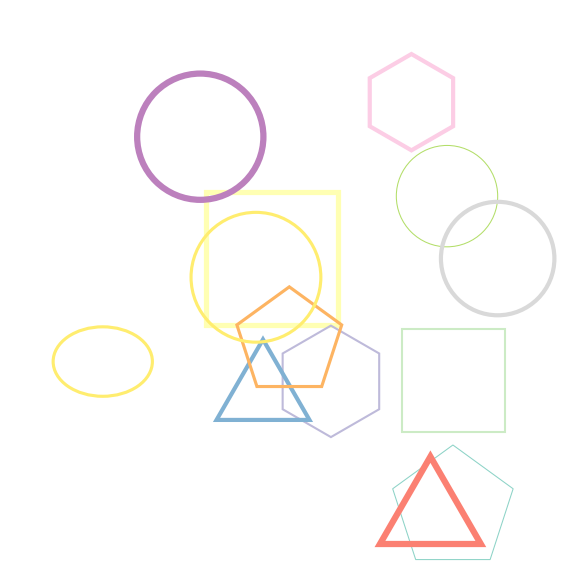[{"shape": "pentagon", "thickness": 0.5, "radius": 0.55, "center": [0.784, 0.119]}, {"shape": "square", "thickness": 2.5, "radius": 0.57, "center": [0.471, 0.552]}, {"shape": "hexagon", "thickness": 1, "radius": 0.48, "center": [0.573, 0.339]}, {"shape": "triangle", "thickness": 3, "radius": 0.5, "center": [0.745, 0.108]}, {"shape": "triangle", "thickness": 2, "radius": 0.46, "center": [0.455, 0.318]}, {"shape": "pentagon", "thickness": 1.5, "radius": 0.48, "center": [0.501, 0.407]}, {"shape": "circle", "thickness": 0.5, "radius": 0.44, "center": [0.774, 0.66]}, {"shape": "hexagon", "thickness": 2, "radius": 0.42, "center": [0.712, 0.822]}, {"shape": "circle", "thickness": 2, "radius": 0.49, "center": [0.862, 0.551]}, {"shape": "circle", "thickness": 3, "radius": 0.55, "center": [0.347, 0.762]}, {"shape": "square", "thickness": 1, "radius": 0.45, "center": [0.784, 0.34]}, {"shape": "circle", "thickness": 1.5, "radius": 0.56, "center": [0.443, 0.519]}, {"shape": "oval", "thickness": 1.5, "radius": 0.43, "center": [0.178, 0.373]}]